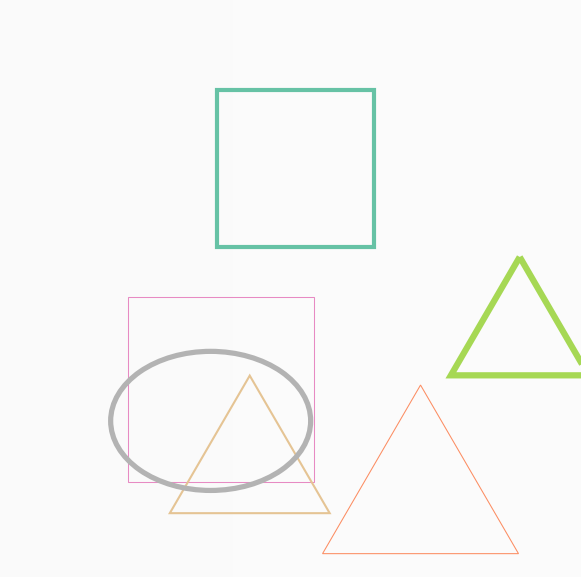[{"shape": "square", "thickness": 2, "radius": 0.68, "center": [0.508, 0.708]}, {"shape": "triangle", "thickness": 0.5, "radius": 0.97, "center": [0.723, 0.138]}, {"shape": "square", "thickness": 0.5, "radius": 0.8, "center": [0.38, 0.325]}, {"shape": "triangle", "thickness": 3, "radius": 0.68, "center": [0.894, 0.418]}, {"shape": "triangle", "thickness": 1, "radius": 0.79, "center": [0.43, 0.19]}, {"shape": "oval", "thickness": 2.5, "radius": 0.86, "center": [0.362, 0.27]}]